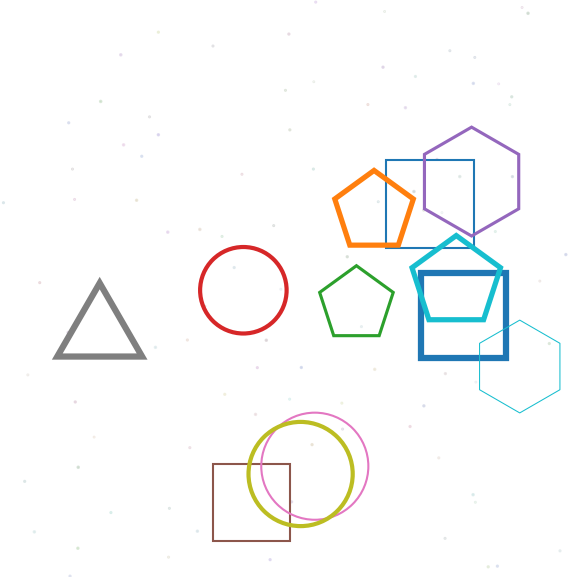[{"shape": "square", "thickness": 3, "radius": 0.37, "center": [0.803, 0.452]}, {"shape": "square", "thickness": 1, "radius": 0.38, "center": [0.745, 0.647]}, {"shape": "pentagon", "thickness": 2.5, "radius": 0.36, "center": [0.648, 0.632]}, {"shape": "pentagon", "thickness": 1.5, "radius": 0.33, "center": [0.617, 0.472]}, {"shape": "circle", "thickness": 2, "radius": 0.37, "center": [0.421, 0.497]}, {"shape": "hexagon", "thickness": 1.5, "radius": 0.47, "center": [0.817, 0.685]}, {"shape": "square", "thickness": 1, "radius": 0.33, "center": [0.436, 0.129]}, {"shape": "circle", "thickness": 1, "radius": 0.46, "center": [0.545, 0.192]}, {"shape": "triangle", "thickness": 3, "radius": 0.42, "center": [0.173, 0.424]}, {"shape": "circle", "thickness": 2, "radius": 0.45, "center": [0.521, 0.178]}, {"shape": "hexagon", "thickness": 0.5, "radius": 0.4, "center": [0.9, 0.364]}, {"shape": "pentagon", "thickness": 2.5, "radius": 0.4, "center": [0.79, 0.511]}]